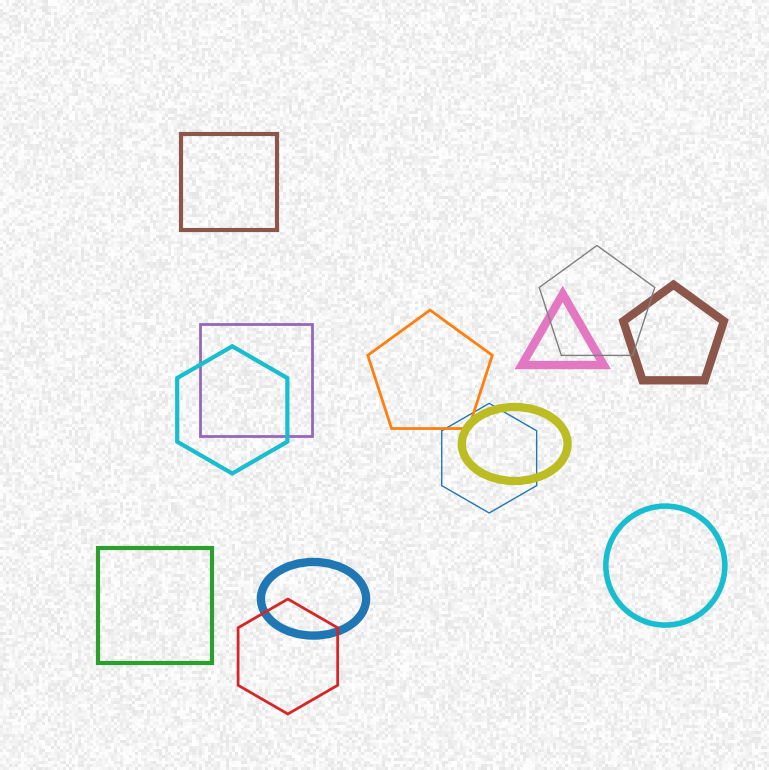[{"shape": "oval", "thickness": 3, "radius": 0.34, "center": [0.407, 0.222]}, {"shape": "hexagon", "thickness": 0.5, "radius": 0.36, "center": [0.635, 0.405]}, {"shape": "pentagon", "thickness": 1, "radius": 0.43, "center": [0.558, 0.512]}, {"shape": "square", "thickness": 1.5, "radius": 0.37, "center": [0.201, 0.214]}, {"shape": "hexagon", "thickness": 1, "radius": 0.37, "center": [0.374, 0.147]}, {"shape": "square", "thickness": 1, "radius": 0.36, "center": [0.332, 0.506]}, {"shape": "pentagon", "thickness": 3, "radius": 0.34, "center": [0.875, 0.562]}, {"shape": "square", "thickness": 1.5, "radius": 0.31, "center": [0.297, 0.764]}, {"shape": "triangle", "thickness": 3, "radius": 0.31, "center": [0.731, 0.557]}, {"shape": "pentagon", "thickness": 0.5, "radius": 0.39, "center": [0.775, 0.602]}, {"shape": "oval", "thickness": 3, "radius": 0.34, "center": [0.668, 0.423]}, {"shape": "hexagon", "thickness": 1.5, "radius": 0.41, "center": [0.302, 0.468]}, {"shape": "circle", "thickness": 2, "radius": 0.39, "center": [0.864, 0.265]}]